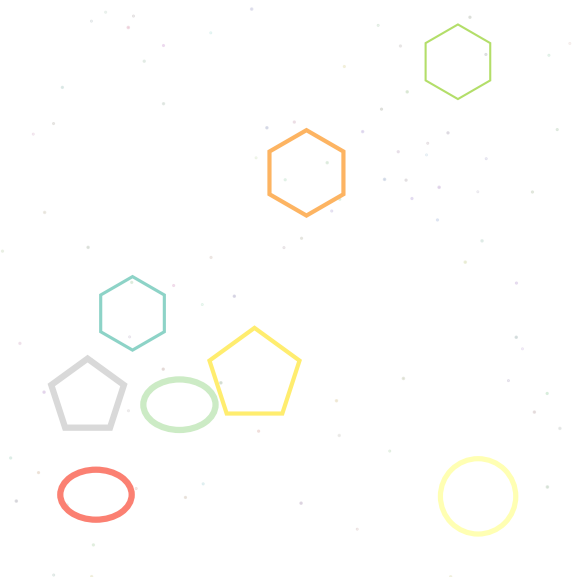[{"shape": "hexagon", "thickness": 1.5, "radius": 0.32, "center": [0.229, 0.457]}, {"shape": "circle", "thickness": 2.5, "radius": 0.33, "center": [0.828, 0.14]}, {"shape": "oval", "thickness": 3, "radius": 0.31, "center": [0.166, 0.143]}, {"shape": "hexagon", "thickness": 2, "radius": 0.37, "center": [0.531, 0.7]}, {"shape": "hexagon", "thickness": 1, "radius": 0.32, "center": [0.793, 0.892]}, {"shape": "pentagon", "thickness": 3, "radius": 0.33, "center": [0.152, 0.312]}, {"shape": "oval", "thickness": 3, "radius": 0.31, "center": [0.311, 0.298]}, {"shape": "pentagon", "thickness": 2, "radius": 0.41, "center": [0.441, 0.349]}]